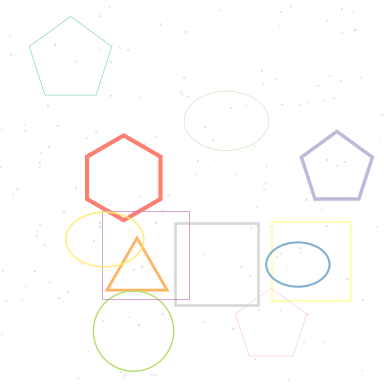[{"shape": "pentagon", "thickness": 0.5, "radius": 0.56, "center": [0.183, 0.844]}, {"shape": "square", "thickness": 1.5, "radius": 0.52, "center": [0.809, 0.321]}, {"shape": "pentagon", "thickness": 2.5, "radius": 0.49, "center": [0.875, 0.562]}, {"shape": "hexagon", "thickness": 3, "radius": 0.55, "center": [0.321, 0.538]}, {"shape": "oval", "thickness": 1.5, "radius": 0.41, "center": [0.774, 0.313]}, {"shape": "triangle", "thickness": 2, "radius": 0.45, "center": [0.356, 0.292]}, {"shape": "circle", "thickness": 1, "radius": 0.52, "center": [0.347, 0.14]}, {"shape": "pentagon", "thickness": 0.5, "radius": 0.49, "center": [0.704, 0.154]}, {"shape": "square", "thickness": 2, "radius": 0.54, "center": [0.562, 0.314]}, {"shape": "square", "thickness": 0.5, "radius": 0.57, "center": [0.378, 0.337]}, {"shape": "oval", "thickness": 0.5, "radius": 0.55, "center": [0.588, 0.686]}, {"shape": "oval", "thickness": 1, "radius": 0.51, "center": [0.272, 0.378]}]